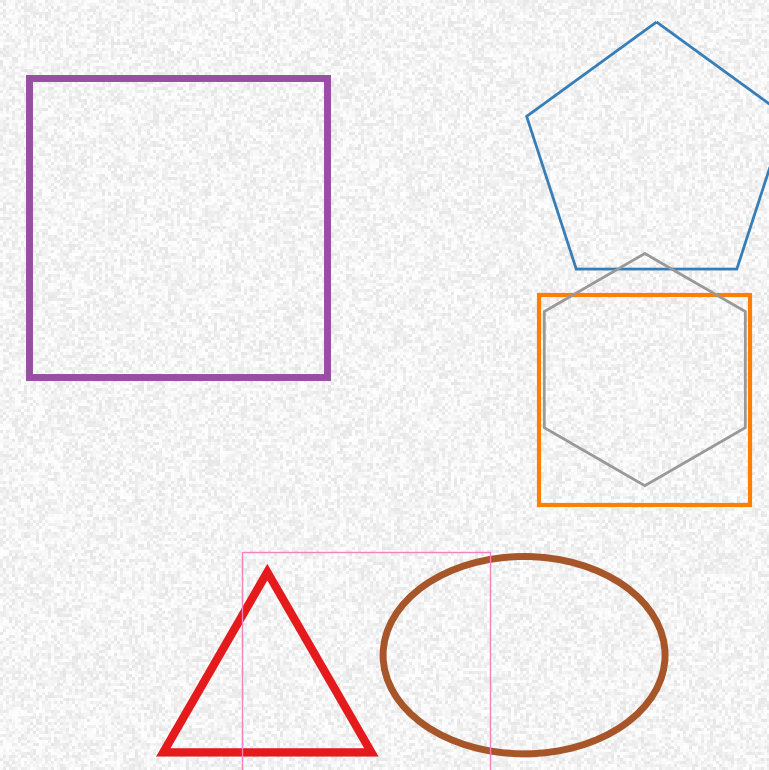[{"shape": "triangle", "thickness": 3, "radius": 0.78, "center": [0.347, 0.101]}, {"shape": "pentagon", "thickness": 1, "radius": 0.89, "center": [0.853, 0.794]}, {"shape": "square", "thickness": 2.5, "radius": 0.97, "center": [0.231, 0.705]}, {"shape": "square", "thickness": 1.5, "radius": 0.68, "center": [0.837, 0.481]}, {"shape": "oval", "thickness": 2.5, "radius": 0.92, "center": [0.681, 0.149]}, {"shape": "square", "thickness": 0.5, "radius": 0.81, "center": [0.475, 0.122]}, {"shape": "hexagon", "thickness": 1, "radius": 0.75, "center": [0.837, 0.52]}]